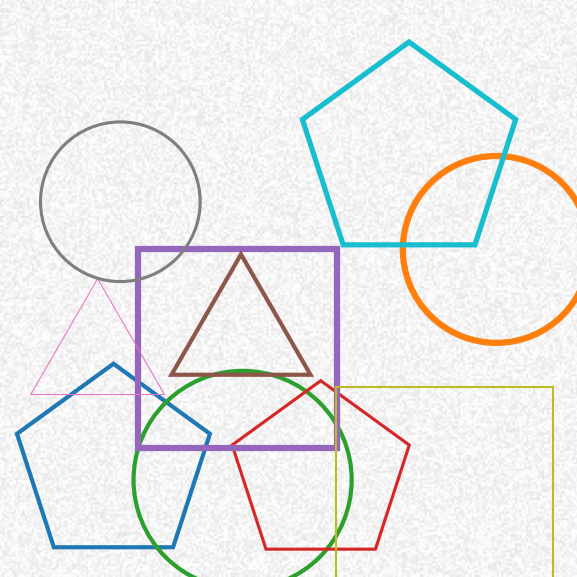[{"shape": "pentagon", "thickness": 2, "radius": 0.88, "center": [0.196, 0.194]}, {"shape": "circle", "thickness": 3, "radius": 0.81, "center": [0.859, 0.567]}, {"shape": "circle", "thickness": 2, "radius": 0.94, "center": [0.42, 0.168]}, {"shape": "pentagon", "thickness": 1.5, "radius": 0.81, "center": [0.555, 0.179]}, {"shape": "square", "thickness": 3, "radius": 0.86, "center": [0.412, 0.396]}, {"shape": "triangle", "thickness": 2, "radius": 0.69, "center": [0.417, 0.42]}, {"shape": "triangle", "thickness": 0.5, "radius": 0.67, "center": [0.169, 0.383]}, {"shape": "circle", "thickness": 1.5, "radius": 0.69, "center": [0.208, 0.65]}, {"shape": "square", "thickness": 1, "radius": 0.94, "center": [0.77, 0.142]}, {"shape": "pentagon", "thickness": 2.5, "radius": 0.97, "center": [0.708, 0.732]}]